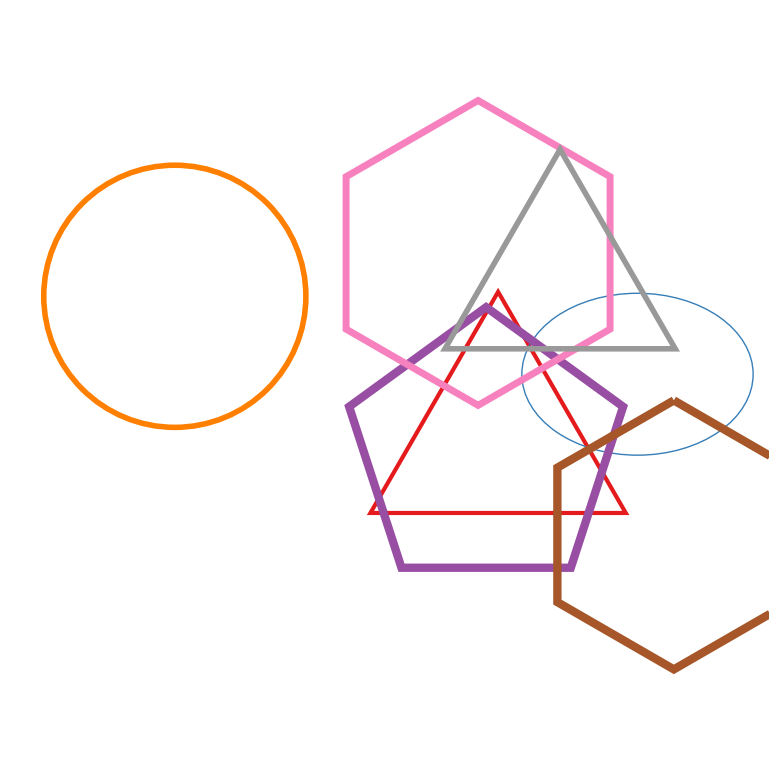[{"shape": "triangle", "thickness": 1.5, "radius": 0.96, "center": [0.647, 0.43]}, {"shape": "oval", "thickness": 0.5, "radius": 0.75, "center": [0.828, 0.514]}, {"shape": "pentagon", "thickness": 3, "radius": 0.94, "center": [0.631, 0.414]}, {"shape": "circle", "thickness": 2, "radius": 0.85, "center": [0.227, 0.615]}, {"shape": "hexagon", "thickness": 3, "radius": 0.87, "center": [0.875, 0.305]}, {"shape": "hexagon", "thickness": 2.5, "radius": 0.99, "center": [0.621, 0.672]}, {"shape": "triangle", "thickness": 2, "radius": 0.86, "center": [0.727, 0.633]}]